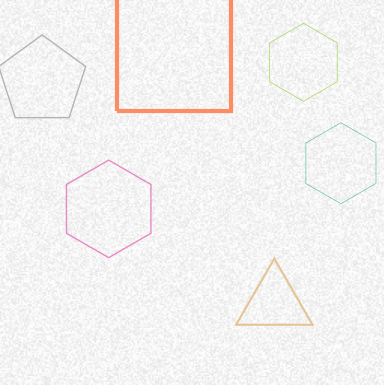[{"shape": "hexagon", "thickness": 0.5, "radius": 0.53, "center": [0.886, 0.576]}, {"shape": "square", "thickness": 3, "radius": 0.74, "center": [0.452, 0.86]}, {"shape": "hexagon", "thickness": 1, "radius": 0.63, "center": [0.282, 0.457]}, {"shape": "hexagon", "thickness": 0.5, "radius": 0.51, "center": [0.788, 0.838]}, {"shape": "triangle", "thickness": 1.5, "radius": 0.57, "center": [0.713, 0.214]}, {"shape": "pentagon", "thickness": 1, "radius": 0.59, "center": [0.11, 0.791]}]